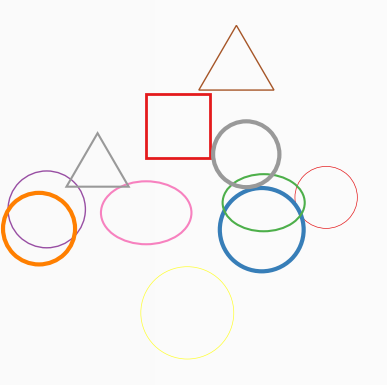[{"shape": "square", "thickness": 2, "radius": 0.41, "center": [0.46, 0.673]}, {"shape": "circle", "thickness": 0.5, "radius": 0.4, "center": [0.842, 0.487]}, {"shape": "circle", "thickness": 3, "radius": 0.54, "center": [0.675, 0.403]}, {"shape": "oval", "thickness": 1.5, "radius": 0.53, "center": [0.68, 0.473]}, {"shape": "circle", "thickness": 1, "radius": 0.5, "center": [0.121, 0.456]}, {"shape": "circle", "thickness": 3, "radius": 0.46, "center": [0.101, 0.406]}, {"shape": "circle", "thickness": 0.5, "radius": 0.6, "center": [0.483, 0.187]}, {"shape": "triangle", "thickness": 1, "radius": 0.56, "center": [0.61, 0.822]}, {"shape": "oval", "thickness": 1.5, "radius": 0.58, "center": [0.377, 0.447]}, {"shape": "circle", "thickness": 3, "radius": 0.43, "center": [0.636, 0.599]}, {"shape": "triangle", "thickness": 1.5, "radius": 0.46, "center": [0.252, 0.561]}]